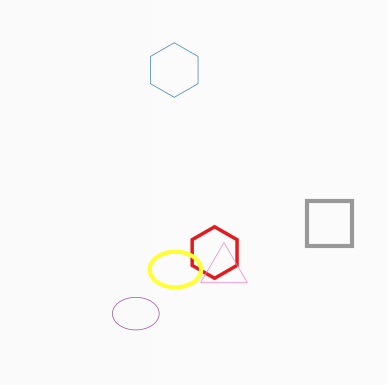[{"shape": "hexagon", "thickness": 2.5, "radius": 0.33, "center": [0.554, 0.344]}, {"shape": "hexagon", "thickness": 0.5, "radius": 0.35, "center": [0.45, 0.818]}, {"shape": "oval", "thickness": 0.5, "radius": 0.3, "center": [0.35, 0.185]}, {"shape": "oval", "thickness": 3, "radius": 0.33, "center": [0.453, 0.3]}, {"shape": "triangle", "thickness": 0.5, "radius": 0.35, "center": [0.578, 0.301]}, {"shape": "square", "thickness": 3, "radius": 0.29, "center": [0.85, 0.419]}]